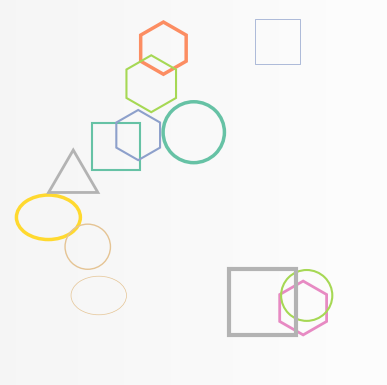[{"shape": "circle", "thickness": 2.5, "radius": 0.4, "center": [0.5, 0.657]}, {"shape": "square", "thickness": 1.5, "radius": 0.3, "center": [0.3, 0.619]}, {"shape": "hexagon", "thickness": 2.5, "radius": 0.34, "center": [0.422, 0.875]}, {"shape": "square", "thickness": 0.5, "radius": 0.29, "center": [0.716, 0.892]}, {"shape": "hexagon", "thickness": 1.5, "radius": 0.33, "center": [0.357, 0.649]}, {"shape": "hexagon", "thickness": 2, "radius": 0.35, "center": [0.782, 0.2]}, {"shape": "hexagon", "thickness": 1.5, "radius": 0.37, "center": [0.39, 0.783]}, {"shape": "circle", "thickness": 1.5, "radius": 0.33, "center": [0.791, 0.233]}, {"shape": "oval", "thickness": 2.5, "radius": 0.41, "center": [0.125, 0.436]}, {"shape": "circle", "thickness": 1, "radius": 0.29, "center": [0.226, 0.359]}, {"shape": "oval", "thickness": 0.5, "radius": 0.36, "center": [0.255, 0.232]}, {"shape": "square", "thickness": 3, "radius": 0.43, "center": [0.677, 0.216]}, {"shape": "triangle", "thickness": 2, "radius": 0.37, "center": [0.189, 0.537]}]